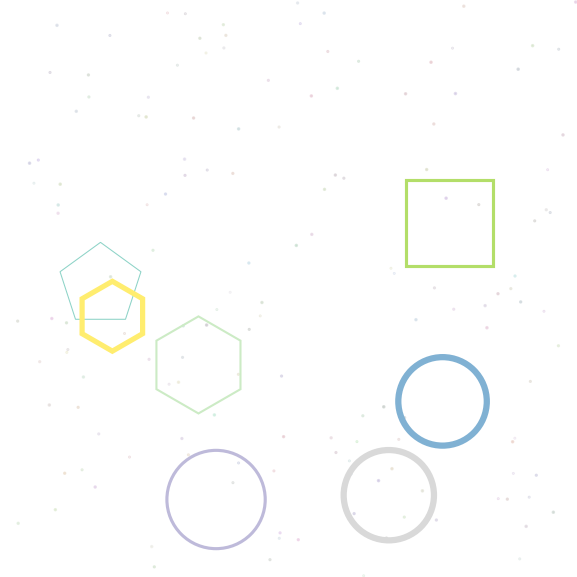[{"shape": "pentagon", "thickness": 0.5, "radius": 0.37, "center": [0.174, 0.506]}, {"shape": "circle", "thickness": 1.5, "radius": 0.43, "center": [0.374, 0.134]}, {"shape": "circle", "thickness": 3, "radius": 0.38, "center": [0.766, 0.304]}, {"shape": "square", "thickness": 1.5, "radius": 0.37, "center": [0.778, 0.613]}, {"shape": "circle", "thickness": 3, "radius": 0.39, "center": [0.673, 0.142]}, {"shape": "hexagon", "thickness": 1, "radius": 0.42, "center": [0.344, 0.367]}, {"shape": "hexagon", "thickness": 2.5, "radius": 0.3, "center": [0.195, 0.452]}]